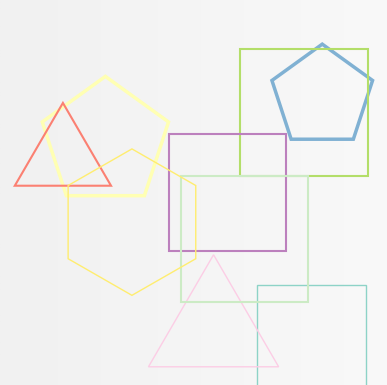[{"shape": "square", "thickness": 1, "radius": 0.7, "center": [0.804, 0.119]}, {"shape": "pentagon", "thickness": 2.5, "radius": 0.86, "center": [0.272, 0.63]}, {"shape": "triangle", "thickness": 1.5, "radius": 0.72, "center": [0.162, 0.589]}, {"shape": "pentagon", "thickness": 2.5, "radius": 0.68, "center": [0.832, 0.749]}, {"shape": "square", "thickness": 1.5, "radius": 0.83, "center": [0.784, 0.708]}, {"shape": "triangle", "thickness": 1, "radius": 0.97, "center": [0.551, 0.144]}, {"shape": "square", "thickness": 1.5, "radius": 0.76, "center": [0.587, 0.5]}, {"shape": "square", "thickness": 1.5, "radius": 0.81, "center": [0.631, 0.379]}, {"shape": "hexagon", "thickness": 1, "radius": 0.95, "center": [0.34, 0.423]}]